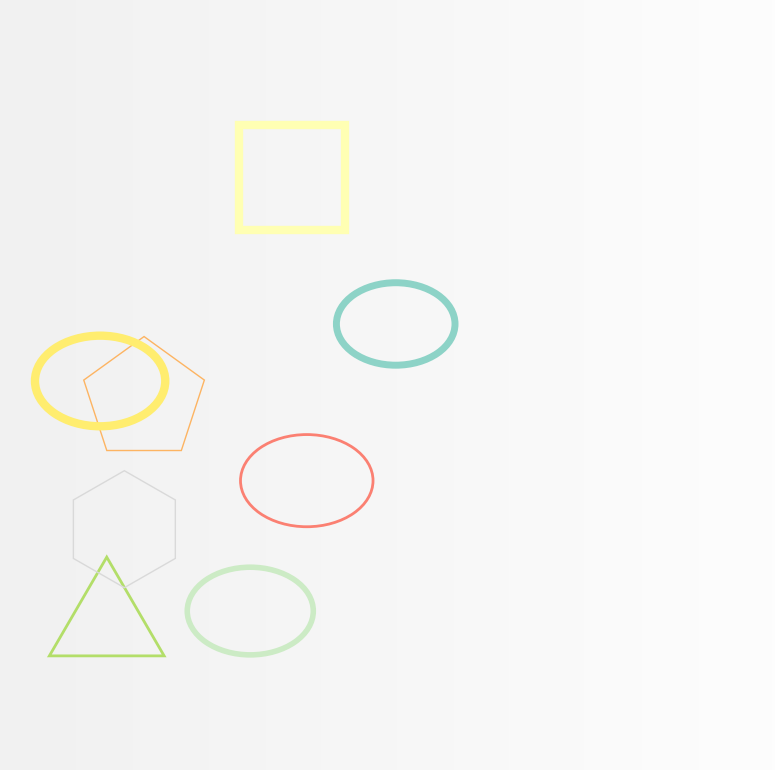[{"shape": "oval", "thickness": 2.5, "radius": 0.38, "center": [0.511, 0.579]}, {"shape": "square", "thickness": 3, "radius": 0.34, "center": [0.377, 0.769]}, {"shape": "oval", "thickness": 1, "radius": 0.43, "center": [0.396, 0.376]}, {"shape": "pentagon", "thickness": 0.5, "radius": 0.41, "center": [0.186, 0.481]}, {"shape": "triangle", "thickness": 1, "radius": 0.43, "center": [0.138, 0.191]}, {"shape": "hexagon", "thickness": 0.5, "radius": 0.38, "center": [0.16, 0.313]}, {"shape": "oval", "thickness": 2, "radius": 0.41, "center": [0.323, 0.206]}, {"shape": "oval", "thickness": 3, "radius": 0.42, "center": [0.129, 0.505]}]